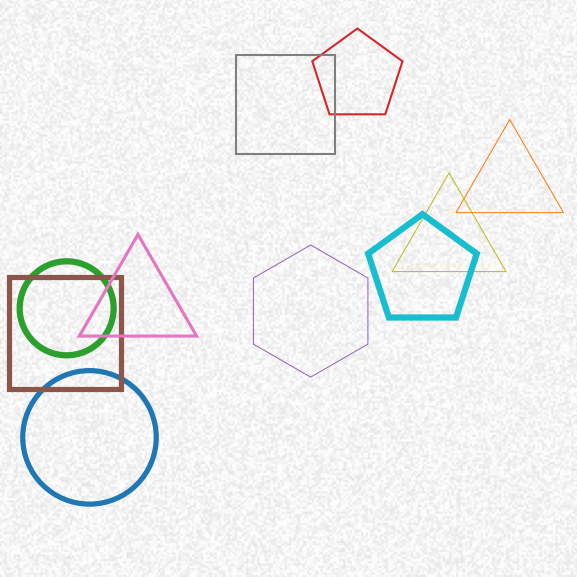[{"shape": "circle", "thickness": 2.5, "radius": 0.58, "center": [0.155, 0.242]}, {"shape": "triangle", "thickness": 0.5, "radius": 0.54, "center": [0.883, 0.685]}, {"shape": "circle", "thickness": 3, "radius": 0.41, "center": [0.115, 0.465]}, {"shape": "pentagon", "thickness": 1, "radius": 0.41, "center": [0.619, 0.868]}, {"shape": "hexagon", "thickness": 0.5, "radius": 0.57, "center": [0.538, 0.46]}, {"shape": "square", "thickness": 2.5, "radius": 0.49, "center": [0.112, 0.422]}, {"shape": "triangle", "thickness": 1.5, "radius": 0.59, "center": [0.239, 0.476]}, {"shape": "square", "thickness": 1, "radius": 0.43, "center": [0.494, 0.818]}, {"shape": "triangle", "thickness": 0.5, "radius": 0.57, "center": [0.778, 0.586]}, {"shape": "pentagon", "thickness": 3, "radius": 0.49, "center": [0.732, 0.529]}]